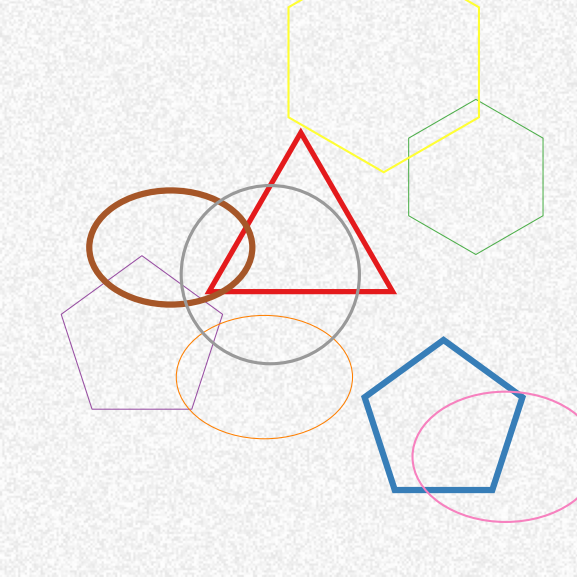[{"shape": "triangle", "thickness": 2.5, "radius": 0.92, "center": [0.521, 0.586]}, {"shape": "pentagon", "thickness": 3, "radius": 0.72, "center": [0.768, 0.267]}, {"shape": "hexagon", "thickness": 0.5, "radius": 0.67, "center": [0.824, 0.693]}, {"shape": "pentagon", "thickness": 0.5, "radius": 0.73, "center": [0.246, 0.409]}, {"shape": "oval", "thickness": 0.5, "radius": 0.76, "center": [0.458, 0.346]}, {"shape": "hexagon", "thickness": 1, "radius": 0.95, "center": [0.664, 0.891]}, {"shape": "oval", "thickness": 3, "radius": 0.71, "center": [0.296, 0.571]}, {"shape": "oval", "thickness": 1, "radius": 0.81, "center": [0.875, 0.208]}, {"shape": "circle", "thickness": 1.5, "radius": 0.77, "center": [0.468, 0.524]}]